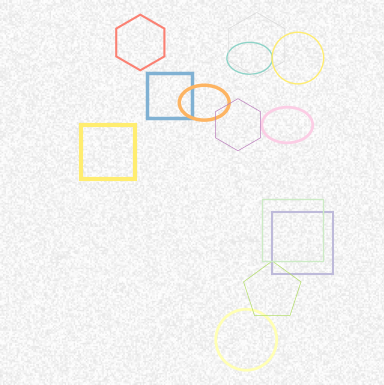[{"shape": "oval", "thickness": 1, "radius": 0.3, "center": [0.648, 0.849]}, {"shape": "circle", "thickness": 2, "radius": 0.4, "center": [0.64, 0.118]}, {"shape": "square", "thickness": 1.5, "radius": 0.4, "center": [0.785, 0.369]}, {"shape": "hexagon", "thickness": 1.5, "radius": 0.36, "center": [0.364, 0.89]}, {"shape": "square", "thickness": 2.5, "radius": 0.29, "center": [0.441, 0.753]}, {"shape": "oval", "thickness": 2.5, "radius": 0.32, "center": [0.53, 0.733]}, {"shape": "pentagon", "thickness": 0.5, "radius": 0.39, "center": [0.707, 0.244]}, {"shape": "oval", "thickness": 2, "radius": 0.33, "center": [0.746, 0.675]}, {"shape": "hexagon", "thickness": 0.5, "radius": 0.42, "center": [0.667, 0.884]}, {"shape": "hexagon", "thickness": 0.5, "radius": 0.34, "center": [0.618, 0.676]}, {"shape": "square", "thickness": 1, "radius": 0.4, "center": [0.76, 0.403]}, {"shape": "square", "thickness": 3, "radius": 0.35, "center": [0.281, 0.605]}, {"shape": "circle", "thickness": 1, "radius": 0.34, "center": [0.774, 0.849]}]